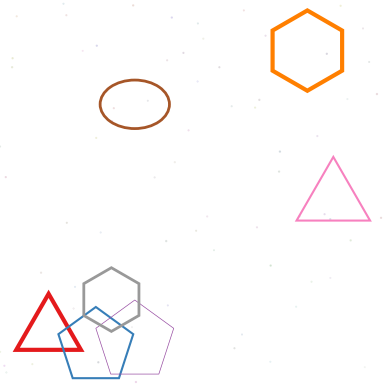[{"shape": "triangle", "thickness": 3, "radius": 0.49, "center": [0.126, 0.14]}, {"shape": "pentagon", "thickness": 1.5, "radius": 0.51, "center": [0.249, 0.1]}, {"shape": "pentagon", "thickness": 0.5, "radius": 0.53, "center": [0.35, 0.114]}, {"shape": "hexagon", "thickness": 3, "radius": 0.52, "center": [0.798, 0.869]}, {"shape": "oval", "thickness": 2, "radius": 0.45, "center": [0.35, 0.729]}, {"shape": "triangle", "thickness": 1.5, "radius": 0.55, "center": [0.866, 0.482]}, {"shape": "hexagon", "thickness": 2, "radius": 0.41, "center": [0.289, 0.222]}]